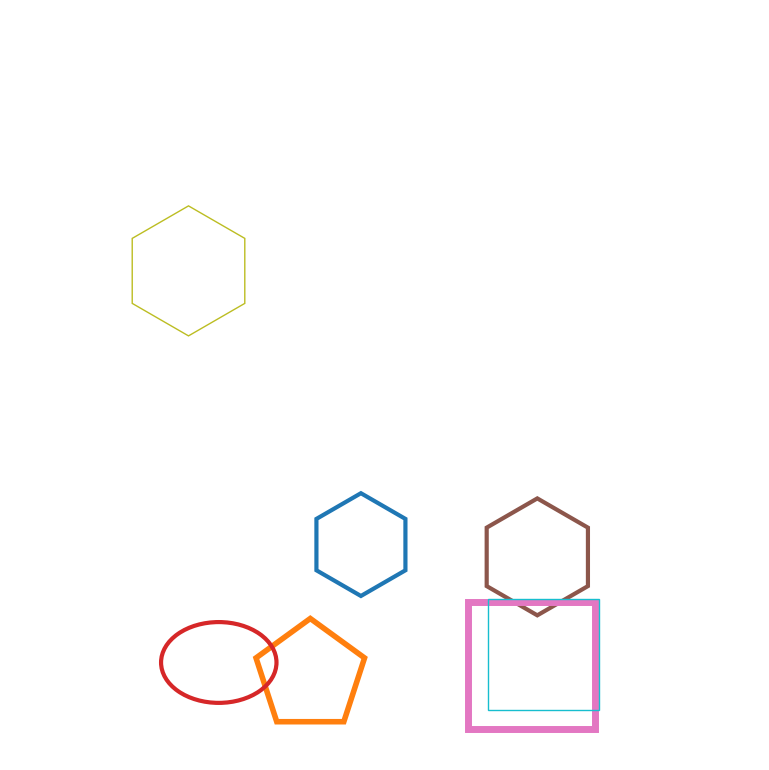[{"shape": "hexagon", "thickness": 1.5, "radius": 0.33, "center": [0.469, 0.293]}, {"shape": "pentagon", "thickness": 2, "radius": 0.37, "center": [0.403, 0.123]}, {"shape": "oval", "thickness": 1.5, "radius": 0.37, "center": [0.284, 0.14]}, {"shape": "hexagon", "thickness": 1.5, "radius": 0.38, "center": [0.698, 0.277]}, {"shape": "square", "thickness": 2.5, "radius": 0.41, "center": [0.69, 0.135]}, {"shape": "hexagon", "thickness": 0.5, "radius": 0.42, "center": [0.245, 0.648]}, {"shape": "square", "thickness": 0.5, "radius": 0.36, "center": [0.706, 0.15]}]